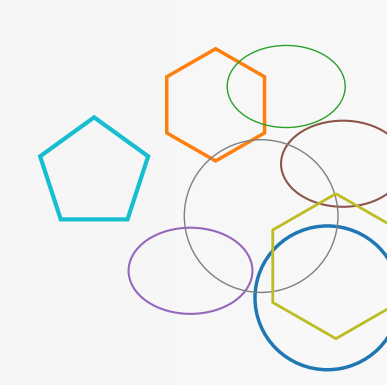[{"shape": "circle", "thickness": 2.5, "radius": 0.93, "center": [0.845, 0.226]}, {"shape": "hexagon", "thickness": 2.5, "radius": 0.73, "center": [0.557, 0.728]}, {"shape": "oval", "thickness": 1, "radius": 0.76, "center": [0.739, 0.775]}, {"shape": "oval", "thickness": 1.5, "radius": 0.8, "center": [0.492, 0.297]}, {"shape": "oval", "thickness": 1.5, "radius": 0.8, "center": [0.885, 0.575]}, {"shape": "circle", "thickness": 1, "radius": 0.99, "center": [0.674, 0.439]}, {"shape": "hexagon", "thickness": 2, "radius": 0.94, "center": [0.867, 0.309]}, {"shape": "pentagon", "thickness": 3, "radius": 0.73, "center": [0.243, 0.549]}]